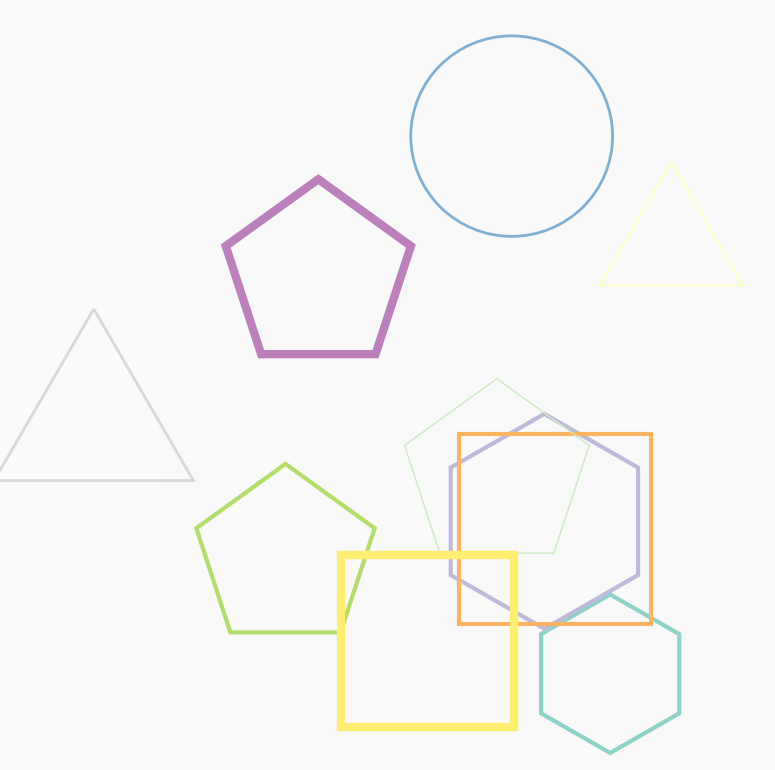[{"shape": "hexagon", "thickness": 1.5, "radius": 0.51, "center": [0.787, 0.125]}, {"shape": "triangle", "thickness": 0.5, "radius": 0.53, "center": [0.866, 0.683]}, {"shape": "hexagon", "thickness": 1.5, "radius": 0.7, "center": [0.702, 0.323]}, {"shape": "circle", "thickness": 1, "radius": 0.65, "center": [0.66, 0.823]}, {"shape": "square", "thickness": 1.5, "radius": 0.62, "center": [0.716, 0.313]}, {"shape": "pentagon", "thickness": 1.5, "radius": 0.6, "center": [0.368, 0.277]}, {"shape": "triangle", "thickness": 1, "radius": 0.74, "center": [0.121, 0.45]}, {"shape": "pentagon", "thickness": 3, "radius": 0.63, "center": [0.411, 0.642]}, {"shape": "pentagon", "thickness": 0.5, "radius": 0.63, "center": [0.641, 0.383]}, {"shape": "square", "thickness": 3, "radius": 0.56, "center": [0.552, 0.168]}]